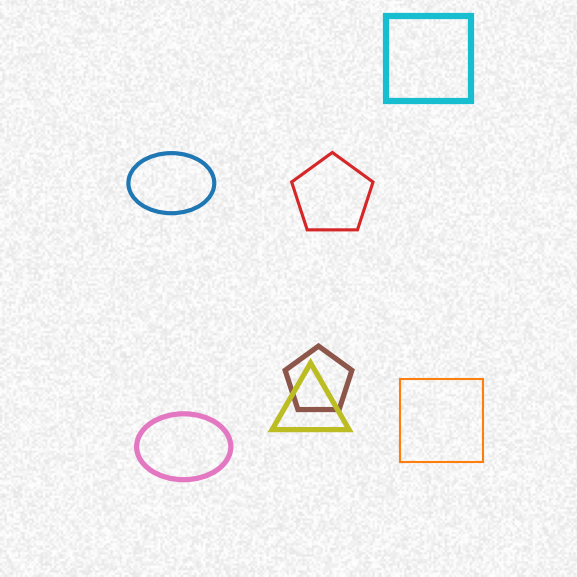[{"shape": "oval", "thickness": 2, "radius": 0.37, "center": [0.297, 0.682]}, {"shape": "square", "thickness": 1, "radius": 0.36, "center": [0.765, 0.271]}, {"shape": "pentagon", "thickness": 1.5, "radius": 0.37, "center": [0.575, 0.661]}, {"shape": "pentagon", "thickness": 2.5, "radius": 0.3, "center": [0.552, 0.339]}, {"shape": "oval", "thickness": 2.5, "radius": 0.41, "center": [0.318, 0.226]}, {"shape": "triangle", "thickness": 2.5, "radius": 0.38, "center": [0.538, 0.294]}, {"shape": "square", "thickness": 3, "radius": 0.37, "center": [0.742, 0.898]}]